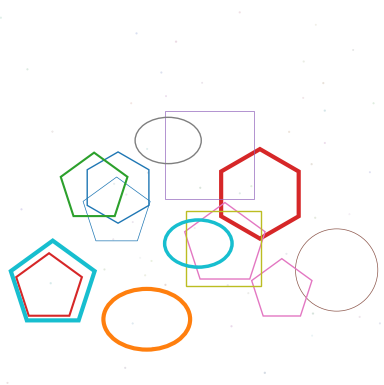[{"shape": "pentagon", "thickness": 0.5, "radius": 0.46, "center": [0.303, 0.449]}, {"shape": "hexagon", "thickness": 1, "radius": 0.46, "center": [0.307, 0.513]}, {"shape": "oval", "thickness": 3, "radius": 0.56, "center": [0.381, 0.171]}, {"shape": "pentagon", "thickness": 1.5, "radius": 0.46, "center": [0.244, 0.512]}, {"shape": "pentagon", "thickness": 1.5, "radius": 0.45, "center": [0.127, 0.253]}, {"shape": "hexagon", "thickness": 3, "radius": 0.58, "center": [0.675, 0.496]}, {"shape": "square", "thickness": 0.5, "radius": 0.57, "center": [0.544, 0.598]}, {"shape": "circle", "thickness": 0.5, "radius": 0.53, "center": [0.874, 0.299]}, {"shape": "pentagon", "thickness": 1, "radius": 0.55, "center": [0.584, 0.364]}, {"shape": "pentagon", "thickness": 1, "radius": 0.41, "center": [0.732, 0.246]}, {"shape": "oval", "thickness": 1, "radius": 0.43, "center": [0.437, 0.635]}, {"shape": "square", "thickness": 1, "radius": 0.48, "center": [0.581, 0.354]}, {"shape": "pentagon", "thickness": 3, "radius": 0.57, "center": [0.137, 0.26]}, {"shape": "oval", "thickness": 2.5, "radius": 0.44, "center": [0.515, 0.367]}]